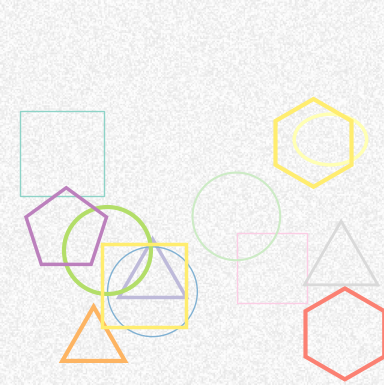[{"shape": "square", "thickness": 1, "radius": 0.55, "center": [0.16, 0.601]}, {"shape": "oval", "thickness": 2.5, "radius": 0.47, "center": [0.858, 0.638]}, {"shape": "triangle", "thickness": 2.5, "radius": 0.51, "center": [0.396, 0.278]}, {"shape": "hexagon", "thickness": 3, "radius": 0.59, "center": [0.896, 0.133]}, {"shape": "circle", "thickness": 1, "radius": 0.58, "center": [0.396, 0.242]}, {"shape": "triangle", "thickness": 3, "radius": 0.47, "center": [0.243, 0.109]}, {"shape": "circle", "thickness": 3, "radius": 0.56, "center": [0.279, 0.349]}, {"shape": "square", "thickness": 1, "radius": 0.45, "center": [0.706, 0.304]}, {"shape": "triangle", "thickness": 2, "radius": 0.55, "center": [0.886, 0.315]}, {"shape": "pentagon", "thickness": 2.5, "radius": 0.55, "center": [0.172, 0.402]}, {"shape": "circle", "thickness": 1.5, "radius": 0.57, "center": [0.614, 0.438]}, {"shape": "hexagon", "thickness": 3, "radius": 0.57, "center": [0.814, 0.629]}, {"shape": "square", "thickness": 2.5, "radius": 0.54, "center": [0.374, 0.259]}]